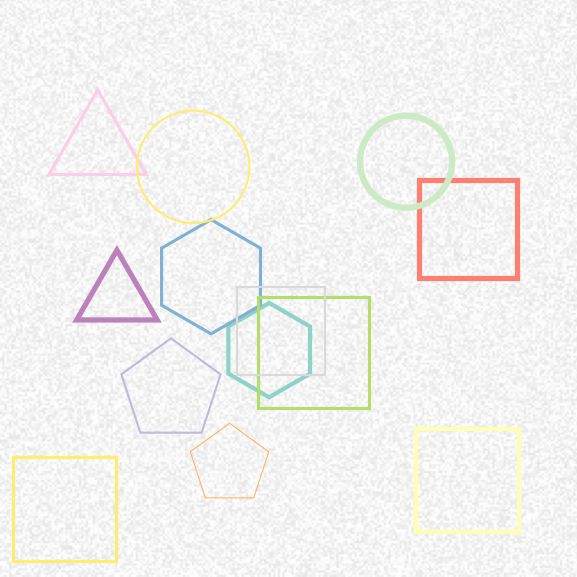[{"shape": "hexagon", "thickness": 2, "radius": 0.41, "center": [0.466, 0.393]}, {"shape": "square", "thickness": 2, "radius": 0.45, "center": [0.809, 0.168]}, {"shape": "pentagon", "thickness": 1, "radius": 0.45, "center": [0.296, 0.323]}, {"shape": "square", "thickness": 2.5, "radius": 0.42, "center": [0.811, 0.603]}, {"shape": "hexagon", "thickness": 1.5, "radius": 0.49, "center": [0.365, 0.52]}, {"shape": "pentagon", "thickness": 0.5, "radius": 0.36, "center": [0.398, 0.195]}, {"shape": "square", "thickness": 1.5, "radius": 0.48, "center": [0.543, 0.389]}, {"shape": "triangle", "thickness": 1.5, "radius": 0.49, "center": [0.169, 0.746]}, {"shape": "square", "thickness": 1, "radius": 0.38, "center": [0.487, 0.427]}, {"shape": "triangle", "thickness": 2.5, "radius": 0.4, "center": [0.202, 0.485]}, {"shape": "circle", "thickness": 3, "radius": 0.4, "center": [0.703, 0.719]}, {"shape": "circle", "thickness": 1, "radius": 0.49, "center": [0.335, 0.71]}, {"shape": "square", "thickness": 1.5, "radius": 0.45, "center": [0.112, 0.118]}]